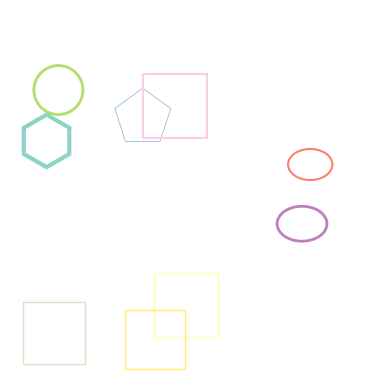[{"shape": "hexagon", "thickness": 3, "radius": 0.34, "center": [0.121, 0.634]}, {"shape": "square", "thickness": 1, "radius": 0.41, "center": [0.484, 0.208]}, {"shape": "oval", "thickness": 1.5, "radius": 0.29, "center": [0.806, 0.573]}, {"shape": "pentagon", "thickness": 0.5, "radius": 0.38, "center": [0.371, 0.695]}, {"shape": "circle", "thickness": 2, "radius": 0.32, "center": [0.152, 0.766]}, {"shape": "square", "thickness": 1.5, "radius": 0.41, "center": [0.454, 0.726]}, {"shape": "oval", "thickness": 2, "radius": 0.32, "center": [0.784, 0.419]}, {"shape": "square", "thickness": 1, "radius": 0.4, "center": [0.14, 0.135]}, {"shape": "square", "thickness": 1, "radius": 0.39, "center": [0.402, 0.118]}]